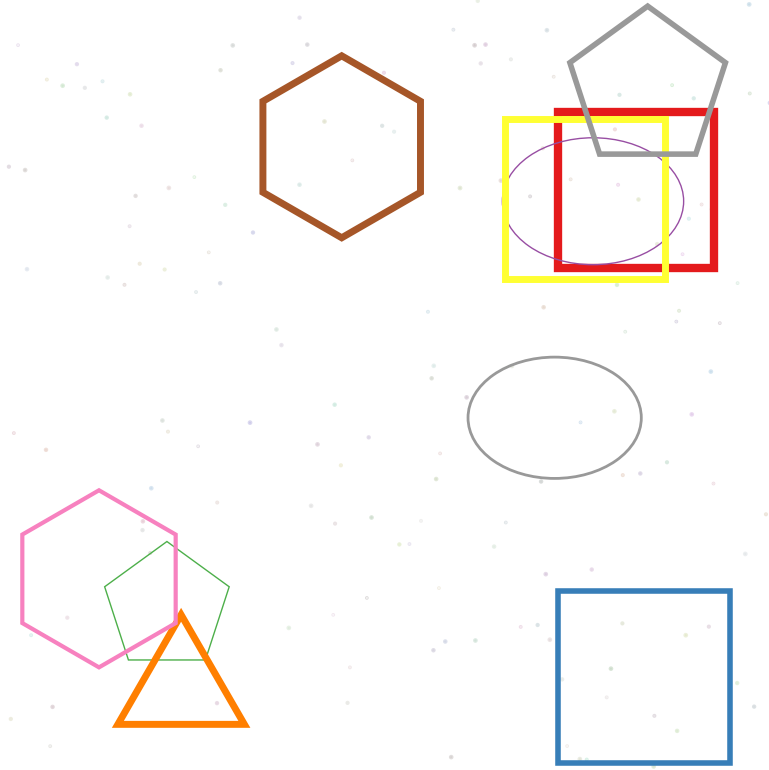[{"shape": "square", "thickness": 3, "radius": 0.51, "center": [0.826, 0.753]}, {"shape": "square", "thickness": 2, "radius": 0.56, "center": [0.837, 0.121]}, {"shape": "pentagon", "thickness": 0.5, "radius": 0.43, "center": [0.217, 0.212]}, {"shape": "oval", "thickness": 0.5, "radius": 0.59, "center": [0.77, 0.739]}, {"shape": "triangle", "thickness": 2.5, "radius": 0.47, "center": [0.235, 0.107]}, {"shape": "square", "thickness": 2.5, "radius": 0.52, "center": [0.76, 0.742]}, {"shape": "hexagon", "thickness": 2.5, "radius": 0.59, "center": [0.444, 0.809]}, {"shape": "hexagon", "thickness": 1.5, "radius": 0.57, "center": [0.129, 0.248]}, {"shape": "pentagon", "thickness": 2, "radius": 0.53, "center": [0.841, 0.886]}, {"shape": "oval", "thickness": 1, "radius": 0.56, "center": [0.72, 0.457]}]